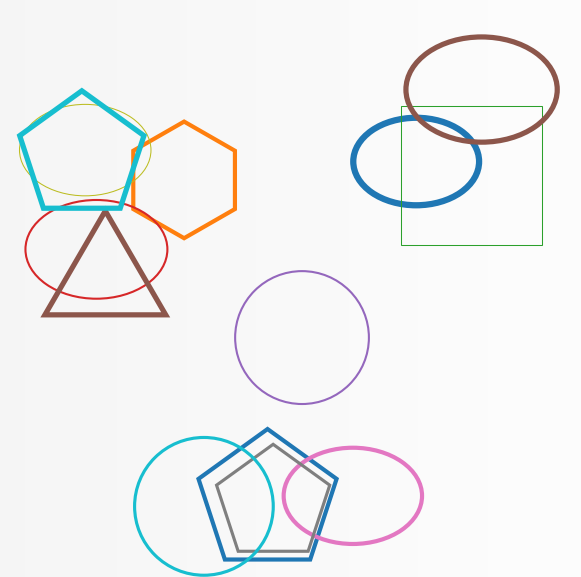[{"shape": "pentagon", "thickness": 2, "radius": 0.62, "center": [0.46, 0.131]}, {"shape": "oval", "thickness": 3, "radius": 0.54, "center": [0.716, 0.719]}, {"shape": "hexagon", "thickness": 2, "radius": 0.5, "center": [0.317, 0.688]}, {"shape": "square", "thickness": 0.5, "radius": 0.6, "center": [0.811, 0.696]}, {"shape": "oval", "thickness": 1, "radius": 0.61, "center": [0.166, 0.567]}, {"shape": "circle", "thickness": 1, "radius": 0.58, "center": [0.52, 0.415]}, {"shape": "triangle", "thickness": 2.5, "radius": 0.6, "center": [0.181, 0.514]}, {"shape": "oval", "thickness": 2.5, "radius": 0.65, "center": [0.829, 0.844]}, {"shape": "oval", "thickness": 2, "radius": 0.6, "center": [0.607, 0.141]}, {"shape": "pentagon", "thickness": 1.5, "radius": 0.51, "center": [0.47, 0.127]}, {"shape": "oval", "thickness": 0.5, "radius": 0.57, "center": [0.147, 0.739]}, {"shape": "circle", "thickness": 1.5, "radius": 0.6, "center": [0.351, 0.122]}, {"shape": "pentagon", "thickness": 2.5, "radius": 0.56, "center": [0.141, 0.729]}]